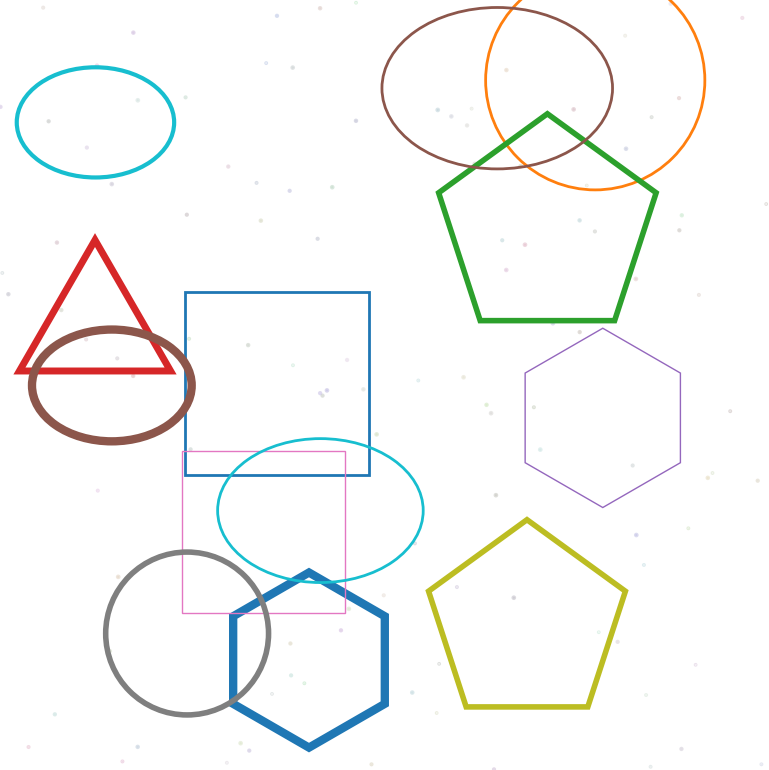[{"shape": "square", "thickness": 1, "radius": 0.6, "center": [0.36, 0.502]}, {"shape": "hexagon", "thickness": 3, "radius": 0.57, "center": [0.401, 0.143]}, {"shape": "circle", "thickness": 1, "radius": 0.71, "center": [0.773, 0.896]}, {"shape": "pentagon", "thickness": 2, "radius": 0.74, "center": [0.711, 0.704]}, {"shape": "triangle", "thickness": 2.5, "radius": 0.57, "center": [0.123, 0.575]}, {"shape": "hexagon", "thickness": 0.5, "radius": 0.58, "center": [0.783, 0.457]}, {"shape": "oval", "thickness": 3, "radius": 0.52, "center": [0.145, 0.499]}, {"shape": "oval", "thickness": 1, "radius": 0.75, "center": [0.646, 0.885]}, {"shape": "square", "thickness": 0.5, "radius": 0.53, "center": [0.342, 0.309]}, {"shape": "circle", "thickness": 2, "radius": 0.53, "center": [0.243, 0.177]}, {"shape": "pentagon", "thickness": 2, "radius": 0.67, "center": [0.684, 0.191]}, {"shape": "oval", "thickness": 1.5, "radius": 0.51, "center": [0.124, 0.841]}, {"shape": "oval", "thickness": 1, "radius": 0.67, "center": [0.416, 0.337]}]